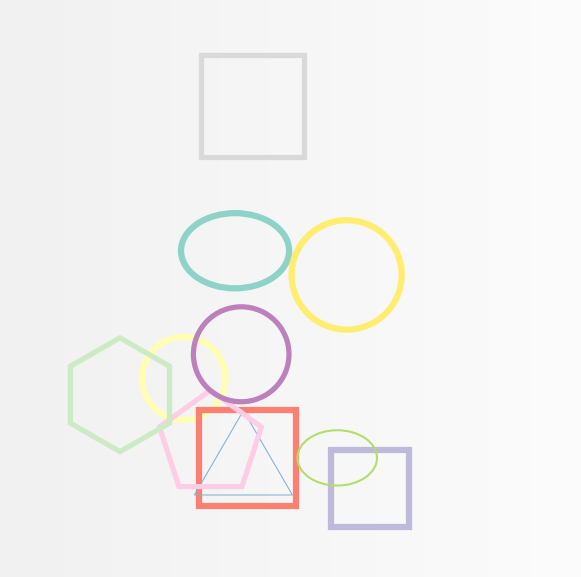[{"shape": "oval", "thickness": 3, "radius": 0.46, "center": [0.404, 0.565]}, {"shape": "circle", "thickness": 3, "radius": 0.36, "center": [0.316, 0.344]}, {"shape": "square", "thickness": 3, "radius": 0.33, "center": [0.636, 0.153]}, {"shape": "square", "thickness": 3, "radius": 0.42, "center": [0.426, 0.206]}, {"shape": "triangle", "thickness": 0.5, "radius": 0.49, "center": [0.419, 0.191]}, {"shape": "oval", "thickness": 1, "radius": 0.34, "center": [0.58, 0.206]}, {"shape": "pentagon", "thickness": 2.5, "radius": 0.46, "center": [0.362, 0.231]}, {"shape": "square", "thickness": 2.5, "radius": 0.44, "center": [0.434, 0.815]}, {"shape": "circle", "thickness": 2.5, "radius": 0.41, "center": [0.415, 0.386]}, {"shape": "hexagon", "thickness": 2.5, "radius": 0.49, "center": [0.206, 0.316]}, {"shape": "circle", "thickness": 3, "radius": 0.47, "center": [0.596, 0.523]}]